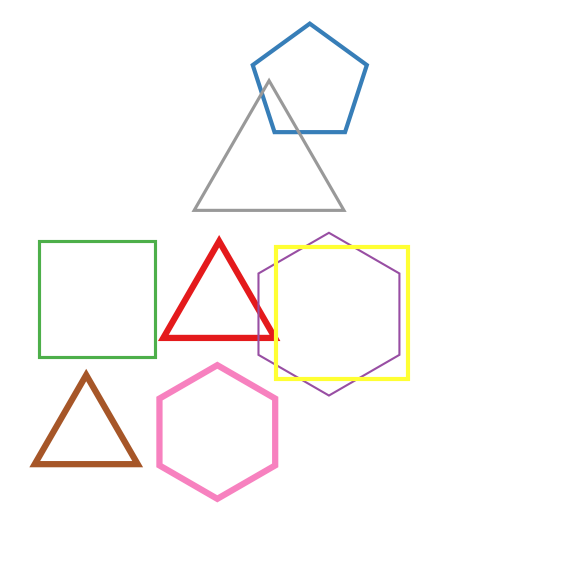[{"shape": "triangle", "thickness": 3, "radius": 0.56, "center": [0.379, 0.47]}, {"shape": "pentagon", "thickness": 2, "radius": 0.52, "center": [0.536, 0.854]}, {"shape": "square", "thickness": 1.5, "radius": 0.5, "center": [0.168, 0.481]}, {"shape": "hexagon", "thickness": 1, "radius": 0.7, "center": [0.57, 0.455]}, {"shape": "square", "thickness": 2, "radius": 0.57, "center": [0.593, 0.457]}, {"shape": "triangle", "thickness": 3, "radius": 0.51, "center": [0.149, 0.247]}, {"shape": "hexagon", "thickness": 3, "radius": 0.58, "center": [0.376, 0.251]}, {"shape": "triangle", "thickness": 1.5, "radius": 0.75, "center": [0.466, 0.71]}]